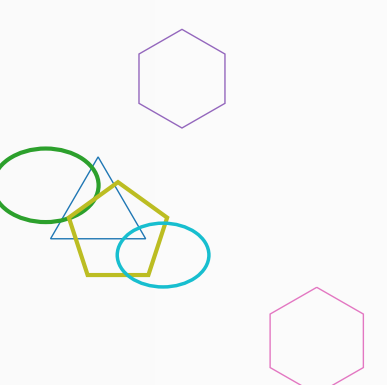[{"shape": "triangle", "thickness": 1, "radius": 0.71, "center": [0.253, 0.451]}, {"shape": "oval", "thickness": 3, "radius": 0.68, "center": [0.118, 0.519]}, {"shape": "hexagon", "thickness": 1, "radius": 0.64, "center": [0.47, 0.796]}, {"shape": "hexagon", "thickness": 1, "radius": 0.69, "center": [0.817, 0.115]}, {"shape": "pentagon", "thickness": 3, "radius": 0.67, "center": [0.304, 0.394]}, {"shape": "oval", "thickness": 2.5, "radius": 0.59, "center": [0.421, 0.338]}]